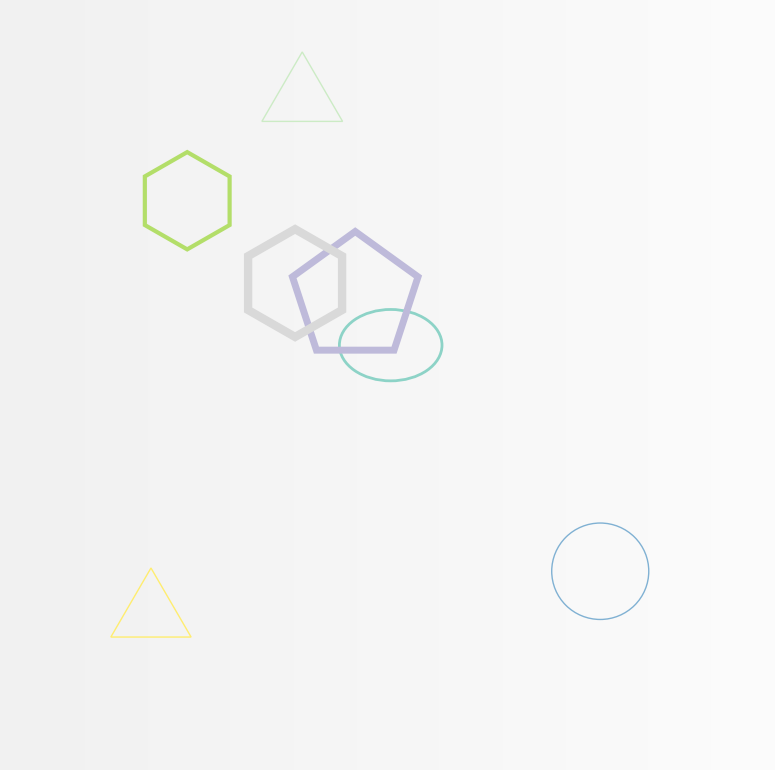[{"shape": "oval", "thickness": 1, "radius": 0.33, "center": [0.504, 0.552]}, {"shape": "pentagon", "thickness": 2.5, "radius": 0.43, "center": [0.458, 0.614]}, {"shape": "circle", "thickness": 0.5, "radius": 0.31, "center": [0.775, 0.258]}, {"shape": "hexagon", "thickness": 1.5, "radius": 0.32, "center": [0.242, 0.739]}, {"shape": "hexagon", "thickness": 3, "radius": 0.35, "center": [0.381, 0.632]}, {"shape": "triangle", "thickness": 0.5, "radius": 0.3, "center": [0.39, 0.872]}, {"shape": "triangle", "thickness": 0.5, "radius": 0.3, "center": [0.195, 0.203]}]